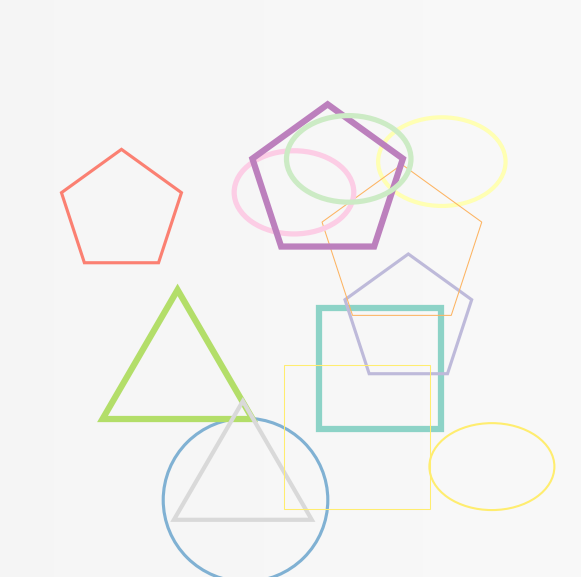[{"shape": "square", "thickness": 3, "radius": 0.53, "center": [0.654, 0.361]}, {"shape": "oval", "thickness": 2, "radius": 0.55, "center": [0.76, 0.719]}, {"shape": "pentagon", "thickness": 1.5, "radius": 0.57, "center": [0.703, 0.445]}, {"shape": "pentagon", "thickness": 1.5, "radius": 0.54, "center": [0.209, 0.632]}, {"shape": "circle", "thickness": 1.5, "radius": 0.71, "center": [0.422, 0.133]}, {"shape": "pentagon", "thickness": 0.5, "radius": 0.72, "center": [0.691, 0.57]}, {"shape": "triangle", "thickness": 3, "radius": 0.75, "center": [0.306, 0.348]}, {"shape": "oval", "thickness": 2.5, "radius": 0.51, "center": [0.506, 0.666]}, {"shape": "triangle", "thickness": 2, "radius": 0.68, "center": [0.418, 0.168]}, {"shape": "pentagon", "thickness": 3, "radius": 0.68, "center": [0.564, 0.682]}, {"shape": "oval", "thickness": 2.5, "radius": 0.54, "center": [0.6, 0.724]}, {"shape": "oval", "thickness": 1, "radius": 0.54, "center": [0.846, 0.191]}, {"shape": "square", "thickness": 0.5, "radius": 0.62, "center": [0.614, 0.243]}]